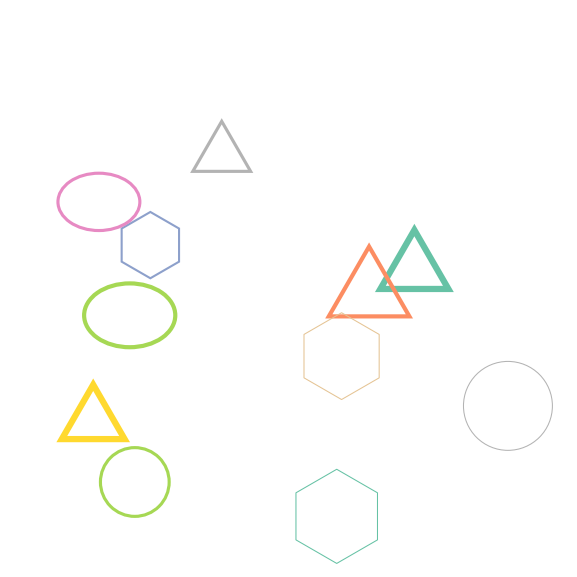[{"shape": "triangle", "thickness": 3, "radius": 0.34, "center": [0.718, 0.533]}, {"shape": "hexagon", "thickness": 0.5, "radius": 0.41, "center": [0.583, 0.105]}, {"shape": "triangle", "thickness": 2, "radius": 0.4, "center": [0.639, 0.492]}, {"shape": "hexagon", "thickness": 1, "radius": 0.29, "center": [0.26, 0.575]}, {"shape": "oval", "thickness": 1.5, "radius": 0.35, "center": [0.171, 0.65]}, {"shape": "circle", "thickness": 1.5, "radius": 0.3, "center": [0.233, 0.165]}, {"shape": "oval", "thickness": 2, "radius": 0.39, "center": [0.225, 0.453]}, {"shape": "triangle", "thickness": 3, "radius": 0.31, "center": [0.161, 0.27]}, {"shape": "hexagon", "thickness": 0.5, "radius": 0.38, "center": [0.591, 0.382]}, {"shape": "circle", "thickness": 0.5, "radius": 0.38, "center": [0.88, 0.296]}, {"shape": "triangle", "thickness": 1.5, "radius": 0.29, "center": [0.384, 0.731]}]